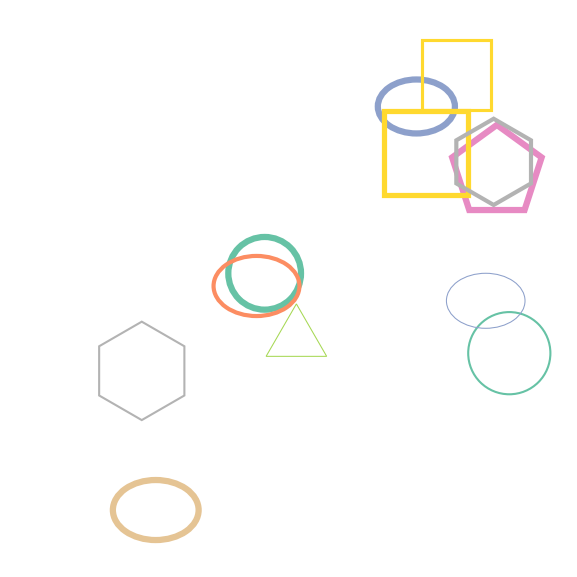[{"shape": "circle", "thickness": 1, "radius": 0.36, "center": [0.882, 0.388]}, {"shape": "circle", "thickness": 3, "radius": 0.31, "center": [0.458, 0.526]}, {"shape": "oval", "thickness": 2, "radius": 0.37, "center": [0.444, 0.504]}, {"shape": "oval", "thickness": 0.5, "radius": 0.34, "center": [0.841, 0.478]}, {"shape": "oval", "thickness": 3, "radius": 0.33, "center": [0.721, 0.815]}, {"shape": "pentagon", "thickness": 3, "radius": 0.41, "center": [0.86, 0.701]}, {"shape": "triangle", "thickness": 0.5, "radius": 0.3, "center": [0.513, 0.412]}, {"shape": "square", "thickness": 2.5, "radius": 0.36, "center": [0.738, 0.734]}, {"shape": "square", "thickness": 1.5, "radius": 0.3, "center": [0.791, 0.869]}, {"shape": "oval", "thickness": 3, "radius": 0.37, "center": [0.27, 0.116]}, {"shape": "hexagon", "thickness": 2, "radius": 0.37, "center": [0.855, 0.719]}, {"shape": "hexagon", "thickness": 1, "radius": 0.43, "center": [0.245, 0.357]}]